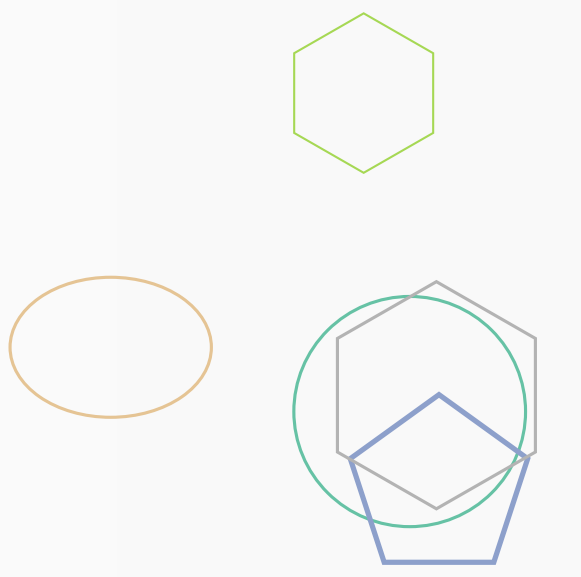[{"shape": "circle", "thickness": 1.5, "radius": 1.0, "center": [0.705, 0.286]}, {"shape": "pentagon", "thickness": 2.5, "radius": 0.8, "center": [0.755, 0.155]}, {"shape": "hexagon", "thickness": 1, "radius": 0.69, "center": [0.626, 0.838]}, {"shape": "oval", "thickness": 1.5, "radius": 0.87, "center": [0.19, 0.398]}, {"shape": "hexagon", "thickness": 1.5, "radius": 0.98, "center": [0.751, 0.315]}]